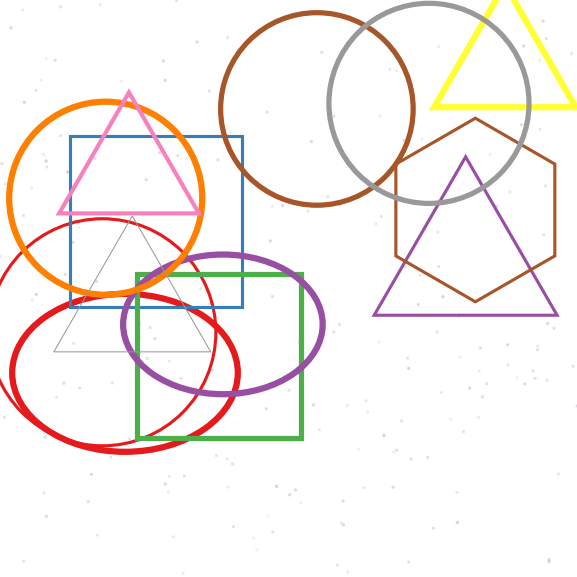[{"shape": "oval", "thickness": 3, "radius": 0.98, "center": [0.216, 0.354]}, {"shape": "circle", "thickness": 1.5, "radius": 0.98, "center": [0.177, 0.424]}, {"shape": "square", "thickness": 1.5, "radius": 0.74, "center": [0.27, 0.616]}, {"shape": "square", "thickness": 2.5, "radius": 0.71, "center": [0.379, 0.383]}, {"shape": "triangle", "thickness": 1.5, "radius": 0.91, "center": [0.806, 0.545]}, {"shape": "oval", "thickness": 3, "radius": 0.86, "center": [0.386, 0.437]}, {"shape": "circle", "thickness": 3, "radius": 0.84, "center": [0.183, 0.656]}, {"shape": "triangle", "thickness": 3, "radius": 0.71, "center": [0.874, 0.884]}, {"shape": "circle", "thickness": 2.5, "radius": 0.83, "center": [0.549, 0.81]}, {"shape": "hexagon", "thickness": 1.5, "radius": 0.79, "center": [0.823, 0.636]}, {"shape": "triangle", "thickness": 2, "radius": 0.7, "center": [0.223, 0.699]}, {"shape": "circle", "thickness": 2.5, "radius": 0.87, "center": [0.743, 0.82]}, {"shape": "triangle", "thickness": 0.5, "radius": 0.78, "center": [0.229, 0.468]}]